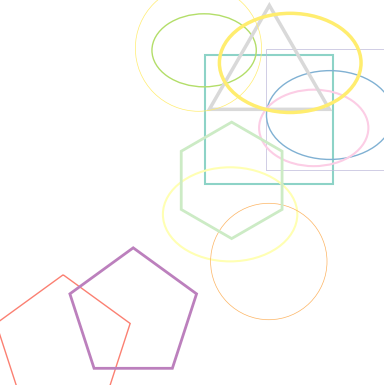[{"shape": "square", "thickness": 1.5, "radius": 0.84, "center": [0.699, 0.69]}, {"shape": "oval", "thickness": 1.5, "radius": 0.87, "center": [0.598, 0.443]}, {"shape": "square", "thickness": 0.5, "radius": 0.79, "center": [0.849, 0.717]}, {"shape": "pentagon", "thickness": 1, "radius": 0.91, "center": [0.164, 0.103]}, {"shape": "oval", "thickness": 1, "radius": 0.82, "center": [0.857, 0.701]}, {"shape": "circle", "thickness": 0.5, "radius": 0.76, "center": [0.698, 0.321]}, {"shape": "oval", "thickness": 1, "radius": 0.68, "center": [0.53, 0.869]}, {"shape": "oval", "thickness": 1.5, "radius": 0.71, "center": [0.815, 0.668]}, {"shape": "triangle", "thickness": 2.5, "radius": 0.9, "center": [0.7, 0.806]}, {"shape": "pentagon", "thickness": 2, "radius": 0.86, "center": [0.346, 0.183]}, {"shape": "hexagon", "thickness": 2, "radius": 0.76, "center": [0.602, 0.532]}, {"shape": "circle", "thickness": 0.5, "radius": 0.82, "center": [0.515, 0.875]}, {"shape": "oval", "thickness": 2.5, "radius": 0.92, "center": [0.754, 0.837]}]